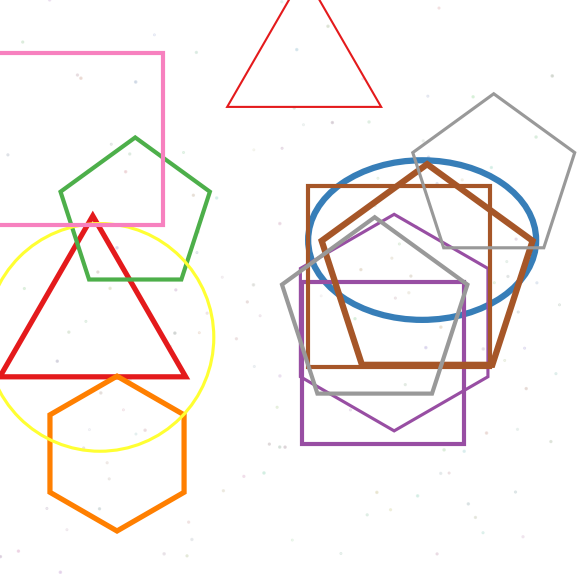[{"shape": "triangle", "thickness": 1, "radius": 0.77, "center": [0.527, 0.891]}, {"shape": "triangle", "thickness": 2.5, "radius": 0.93, "center": [0.161, 0.44]}, {"shape": "oval", "thickness": 3, "radius": 0.99, "center": [0.731, 0.583]}, {"shape": "pentagon", "thickness": 2, "radius": 0.68, "center": [0.234, 0.625]}, {"shape": "square", "thickness": 2, "radius": 0.7, "center": [0.663, 0.371]}, {"shape": "hexagon", "thickness": 1.5, "radius": 0.94, "center": [0.683, 0.441]}, {"shape": "hexagon", "thickness": 2.5, "radius": 0.67, "center": [0.203, 0.214]}, {"shape": "circle", "thickness": 1.5, "radius": 0.99, "center": [0.173, 0.415]}, {"shape": "square", "thickness": 2, "radius": 0.79, "center": [0.691, 0.52]}, {"shape": "pentagon", "thickness": 3, "radius": 0.96, "center": [0.74, 0.523]}, {"shape": "square", "thickness": 2, "radius": 0.74, "center": [0.133, 0.759]}, {"shape": "pentagon", "thickness": 2, "radius": 0.84, "center": [0.649, 0.454]}, {"shape": "pentagon", "thickness": 1.5, "radius": 0.74, "center": [0.855, 0.689]}]